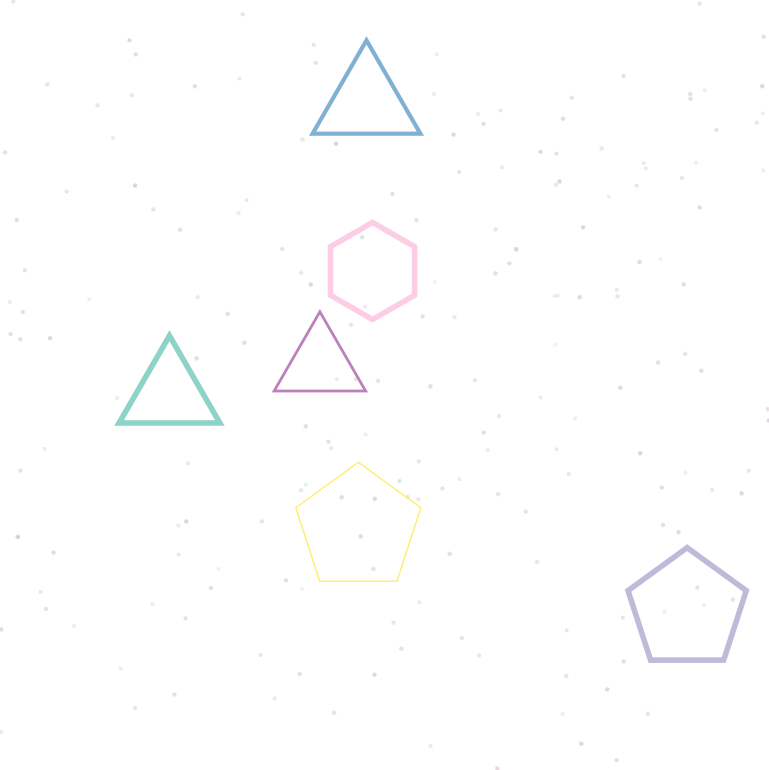[{"shape": "triangle", "thickness": 2, "radius": 0.38, "center": [0.22, 0.488]}, {"shape": "pentagon", "thickness": 2, "radius": 0.4, "center": [0.892, 0.208]}, {"shape": "triangle", "thickness": 1.5, "radius": 0.4, "center": [0.476, 0.867]}, {"shape": "hexagon", "thickness": 2, "radius": 0.32, "center": [0.484, 0.648]}, {"shape": "triangle", "thickness": 1, "radius": 0.34, "center": [0.415, 0.526]}, {"shape": "pentagon", "thickness": 0.5, "radius": 0.43, "center": [0.465, 0.314]}]